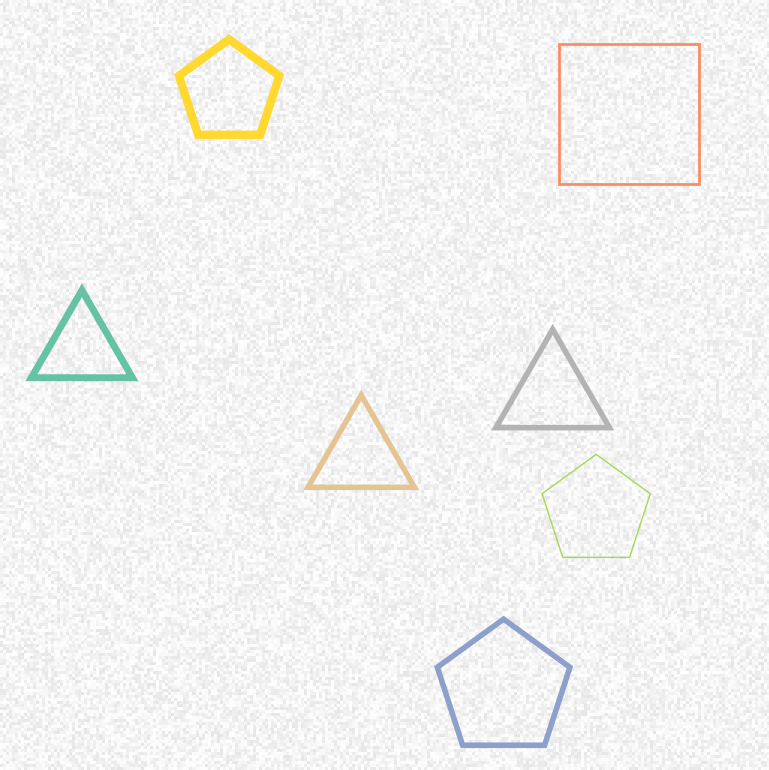[{"shape": "triangle", "thickness": 2.5, "radius": 0.38, "center": [0.106, 0.547]}, {"shape": "square", "thickness": 1, "radius": 0.45, "center": [0.817, 0.852]}, {"shape": "pentagon", "thickness": 2, "radius": 0.45, "center": [0.654, 0.105]}, {"shape": "pentagon", "thickness": 0.5, "radius": 0.37, "center": [0.774, 0.336]}, {"shape": "pentagon", "thickness": 3, "radius": 0.34, "center": [0.298, 0.88]}, {"shape": "triangle", "thickness": 2, "radius": 0.4, "center": [0.469, 0.407]}, {"shape": "triangle", "thickness": 2, "radius": 0.43, "center": [0.718, 0.487]}]